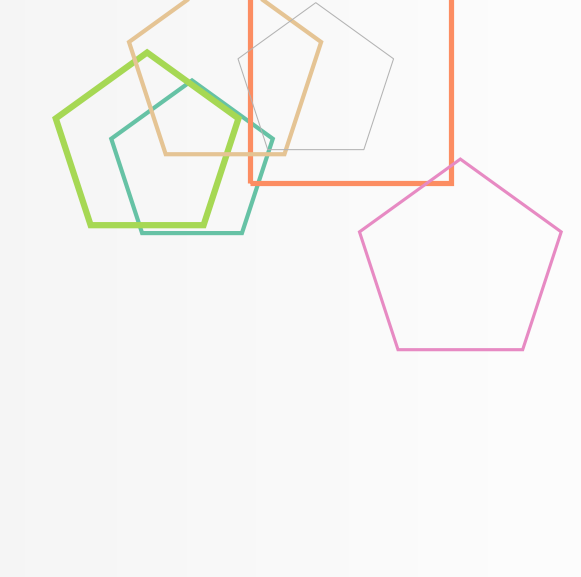[{"shape": "pentagon", "thickness": 2, "radius": 0.73, "center": [0.33, 0.714]}, {"shape": "square", "thickness": 2.5, "radius": 0.86, "center": [0.603, 0.855]}, {"shape": "pentagon", "thickness": 1.5, "radius": 0.91, "center": [0.792, 0.541]}, {"shape": "pentagon", "thickness": 3, "radius": 0.83, "center": [0.253, 0.743]}, {"shape": "pentagon", "thickness": 2, "radius": 0.87, "center": [0.387, 0.873]}, {"shape": "pentagon", "thickness": 0.5, "radius": 0.7, "center": [0.543, 0.854]}]